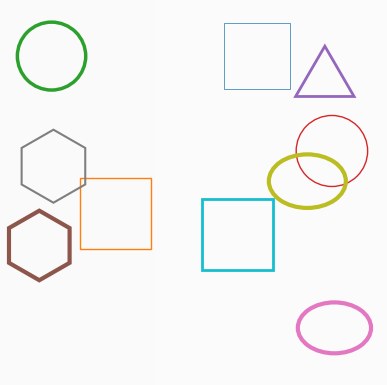[{"shape": "square", "thickness": 0.5, "radius": 0.42, "center": [0.662, 0.854]}, {"shape": "square", "thickness": 1, "radius": 0.46, "center": [0.297, 0.446]}, {"shape": "circle", "thickness": 2.5, "radius": 0.44, "center": [0.133, 0.854]}, {"shape": "circle", "thickness": 1, "radius": 0.46, "center": [0.857, 0.608]}, {"shape": "triangle", "thickness": 2, "radius": 0.44, "center": [0.838, 0.793]}, {"shape": "hexagon", "thickness": 3, "radius": 0.45, "center": [0.101, 0.362]}, {"shape": "oval", "thickness": 3, "radius": 0.47, "center": [0.863, 0.148]}, {"shape": "hexagon", "thickness": 1.5, "radius": 0.47, "center": [0.138, 0.568]}, {"shape": "oval", "thickness": 3, "radius": 0.5, "center": [0.793, 0.529]}, {"shape": "square", "thickness": 2, "radius": 0.46, "center": [0.613, 0.39]}]